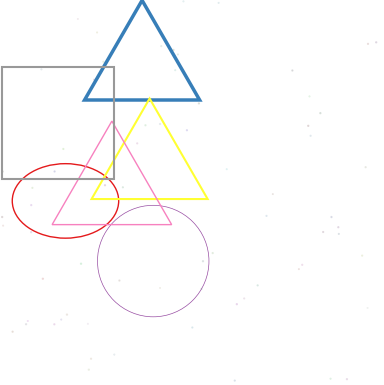[{"shape": "oval", "thickness": 1, "radius": 0.69, "center": [0.17, 0.478]}, {"shape": "triangle", "thickness": 2.5, "radius": 0.86, "center": [0.369, 0.827]}, {"shape": "circle", "thickness": 0.5, "radius": 0.72, "center": [0.398, 0.322]}, {"shape": "triangle", "thickness": 1.5, "radius": 0.87, "center": [0.389, 0.57]}, {"shape": "triangle", "thickness": 1, "radius": 0.9, "center": [0.291, 0.506]}, {"shape": "square", "thickness": 1.5, "radius": 0.73, "center": [0.15, 0.68]}]